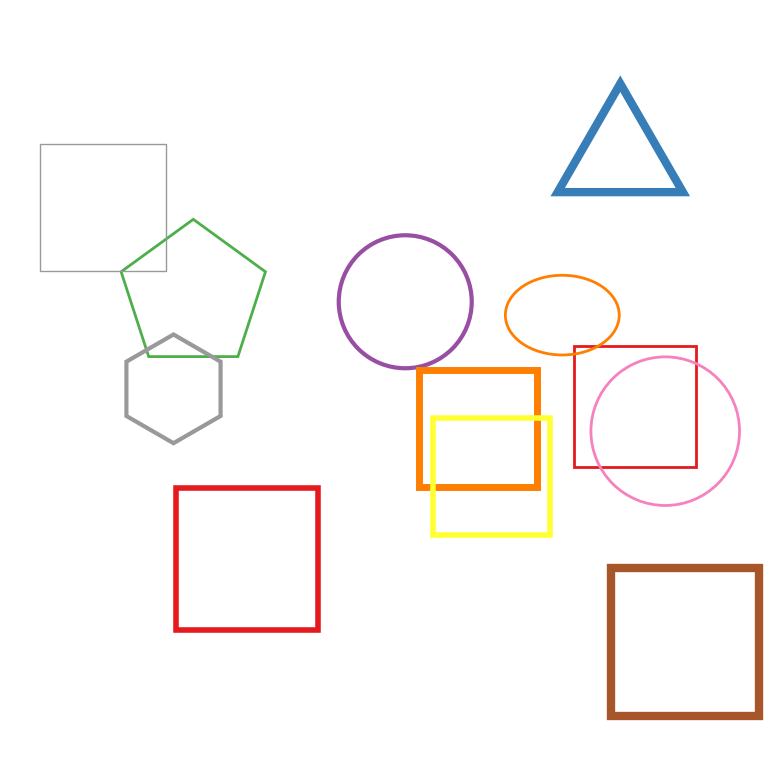[{"shape": "square", "thickness": 2, "radius": 0.46, "center": [0.321, 0.274]}, {"shape": "square", "thickness": 1, "radius": 0.4, "center": [0.825, 0.472]}, {"shape": "triangle", "thickness": 3, "radius": 0.47, "center": [0.806, 0.797]}, {"shape": "pentagon", "thickness": 1, "radius": 0.49, "center": [0.251, 0.617]}, {"shape": "circle", "thickness": 1.5, "radius": 0.43, "center": [0.526, 0.608]}, {"shape": "square", "thickness": 2.5, "radius": 0.38, "center": [0.621, 0.443]}, {"shape": "oval", "thickness": 1, "radius": 0.37, "center": [0.73, 0.591]}, {"shape": "square", "thickness": 2, "radius": 0.38, "center": [0.638, 0.381]}, {"shape": "square", "thickness": 3, "radius": 0.48, "center": [0.89, 0.166]}, {"shape": "circle", "thickness": 1, "radius": 0.48, "center": [0.864, 0.44]}, {"shape": "hexagon", "thickness": 1.5, "radius": 0.35, "center": [0.225, 0.495]}, {"shape": "square", "thickness": 0.5, "radius": 0.41, "center": [0.134, 0.731]}]